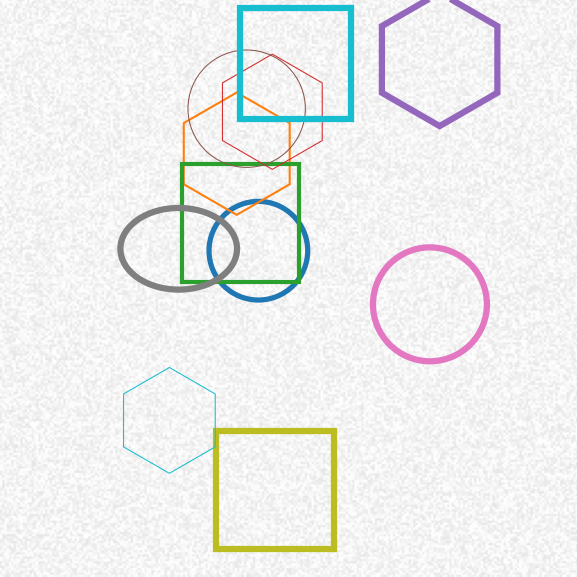[{"shape": "circle", "thickness": 2.5, "radius": 0.43, "center": [0.447, 0.565]}, {"shape": "hexagon", "thickness": 1, "radius": 0.53, "center": [0.41, 0.733]}, {"shape": "square", "thickness": 2, "radius": 0.51, "center": [0.416, 0.613]}, {"shape": "hexagon", "thickness": 0.5, "radius": 0.5, "center": [0.472, 0.806]}, {"shape": "hexagon", "thickness": 3, "radius": 0.58, "center": [0.761, 0.896]}, {"shape": "circle", "thickness": 0.5, "radius": 0.51, "center": [0.427, 0.811]}, {"shape": "circle", "thickness": 3, "radius": 0.49, "center": [0.744, 0.472]}, {"shape": "oval", "thickness": 3, "radius": 0.5, "center": [0.309, 0.568]}, {"shape": "square", "thickness": 3, "radius": 0.51, "center": [0.477, 0.151]}, {"shape": "hexagon", "thickness": 0.5, "radius": 0.46, "center": [0.293, 0.271]}, {"shape": "square", "thickness": 3, "radius": 0.48, "center": [0.512, 0.889]}]